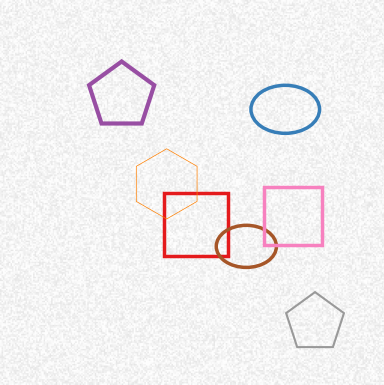[{"shape": "square", "thickness": 2.5, "radius": 0.41, "center": [0.509, 0.417]}, {"shape": "oval", "thickness": 2.5, "radius": 0.45, "center": [0.741, 0.716]}, {"shape": "pentagon", "thickness": 3, "radius": 0.45, "center": [0.316, 0.751]}, {"shape": "hexagon", "thickness": 0.5, "radius": 0.46, "center": [0.433, 0.522]}, {"shape": "oval", "thickness": 2.5, "radius": 0.39, "center": [0.64, 0.36]}, {"shape": "square", "thickness": 2.5, "radius": 0.38, "center": [0.762, 0.439]}, {"shape": "pentagon", "thickness": 1.5, "radius": 0.39, "center": [0.818, 0.162]}]